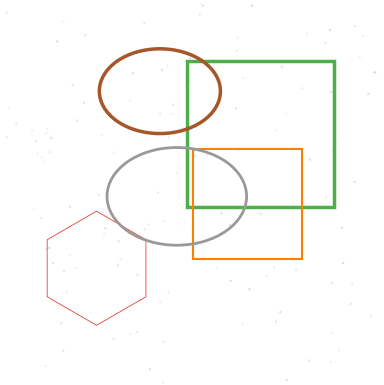[{"shape": "hexagon", "thickness": 0.5, "radius": 0.74, "center": [0.251, 0.303]}, {"shape": "square", "thickness": 2.5, "radius": 0.95, "center": [0.677, 0.652]}, {"shape": "square", "thickness": 1.5, "radius": 0.71, "center": [0.642, 0.47]}, {"shape": "oval", "thickness": 2.5, "radius": 0.79, "center": [0.415, 0.763]}, {"shape": "oval", "thickness": 2, "radius": 0.91, "center": [0.459, 0.49]}]